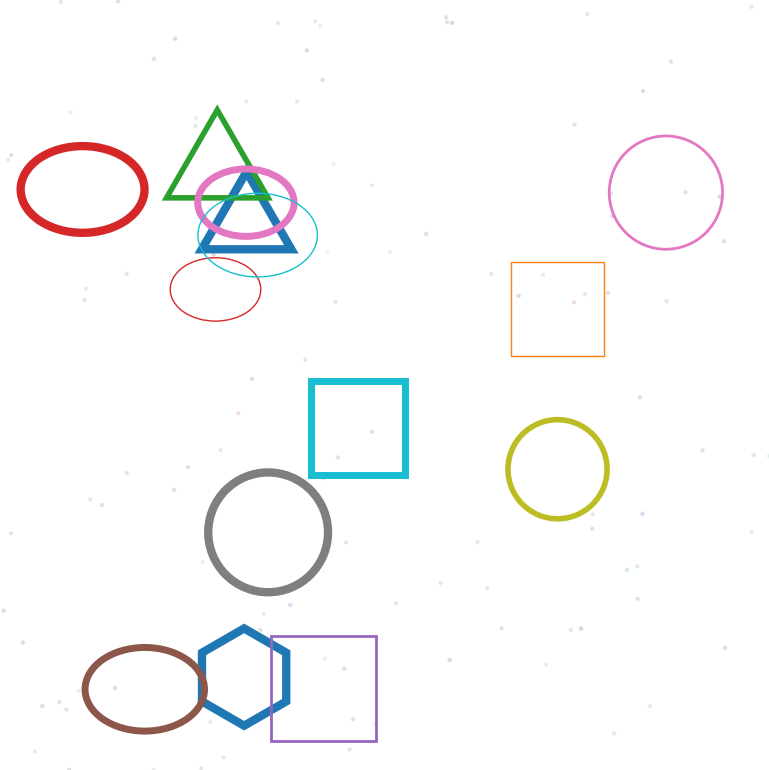[{"shape": "triangle", "thickness": 3, "radius": 0.34, "center": [0.32, 0.71]}, {"shape": "hexagon", "thickness": 3, "radius": 0.32, "center": [0.317, 0.121]}, {"shape": "square", "thickness": 0.5, "radius": 0.3, "center": [0.724, 0.599]}, {"shape": "triangle", "thickness": 2, "radius": 0.38, "center": [0.282, 0.781]}, {"shape": "oval", "thickness": 3, "radius": 0.4, "center": [0.107, 0.754]}, {"shape": "oval", "thickness": 0.5, "radius": 0.29, "center": [0.28, 0.624]}, {"shape": "square", "thickness": 1, "radius": 0.34, "center": [0.42, 0.106]}, {"shape": "oval", "thickness": 2.5, "radius": 0.39, "center": [0.188, 0.105]}, {"shape": "circle", "thickness": 1, "radius": 0.37, "center": [0.865, 0.75]}, {"shape": "oval", "thickness": 2.5, "radius": 0.31, "center": [0.319, 0.737]}, {"shape": "circle", "thickness": 3, "radius": 0.39, "center": [0.348, 0.309]}, {"shape": "circle", "thickness": 2, "radius": 0.32, "center": [0.724, 0.391]}, {"shape": "oval", "thickness": 0.5, "radius": 0.39, "center": [0.335, 0.695]}, {"shape": "square", "thickness": 2.5, "radius": 0.31, "center": [0.465, 0.445]}]